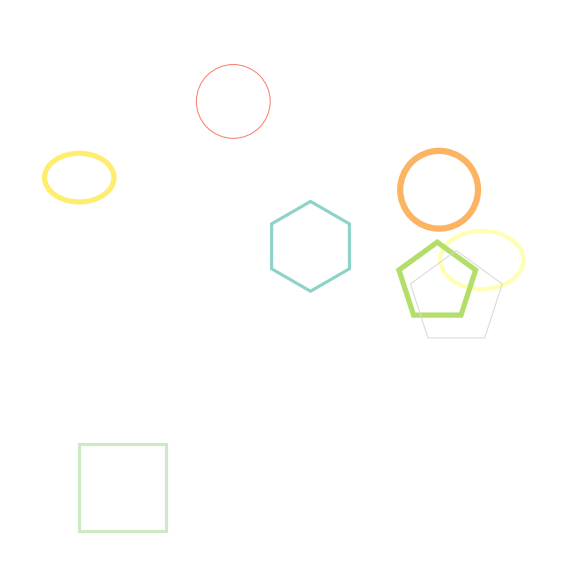[{"shape": "hexagon", "thickness": 1.5, "radius": 0.39, "center": [0.538, 0.573]}, {"shape": "oval", "thickness": 2, "radius": 0.36, "center": [0.834, 0.549]}, {"shape": "circle", "thickness": 0.5, "radius": 0.32, "center": [0.404, 0.824]}, {"shape": "circle", "thickness": 3, "radius": 0.34, "center": [0.76, 0.671]}, {"shape": "pentagon", "thickness": 2.5, "radius": 0.35, "center": [0.757, 0.51]}, {"shape": "pentagon", "thickness": 0.5, "radius": 0.42, "center": [0.79, 0.482]}, {"shape": "square", "thickness": 1.5, "radius": 0.38, "center": [0.212, 0.155]}, {"shape": "oval", "thickness": 2.5, "radius": 0.3, "center": [0.137, 0.692]}]